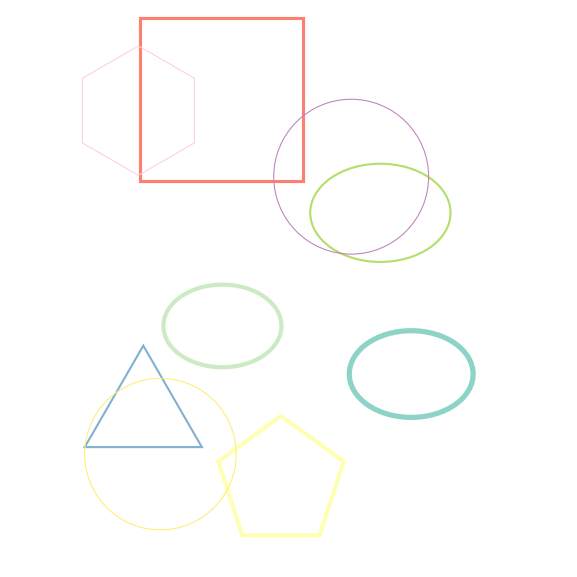[{"shape": "oval", "thickness": 2.5, "radius": 0.54, "center": [0.712, 0.351]}, {"shape": "pentagon", "thickness": 2, "radius": 0.57, "center": [0.486, 0.165]}, {"shape": "square", "thickness": 1.5, "radius": 0.71, "center": [0.384, 0.827]}, {"shape": "triangle", "thickness": 1, "radius": 0.59, "center": [0.248, 0.283]}, {"shape": "oval", "thickness": 1, "radius": 0.61, "center": [0.659, 0.631]}, {"shape": "hexagon", "thickness": 0.5, "radius": 0.56, "center": [0.24, 0.808]}, {"shape": "circle", "thickness": 0.5, "radius": 0.67, "center": [0.608, 0.693]}, {"shape": "oval", "thickness": 2, "radius": 0.51, "center": [0.385, 0.435]}, {"shape": "circle", "thickness": 0.5, "radius": 0.66, "center": [0.278, 0.213]}]